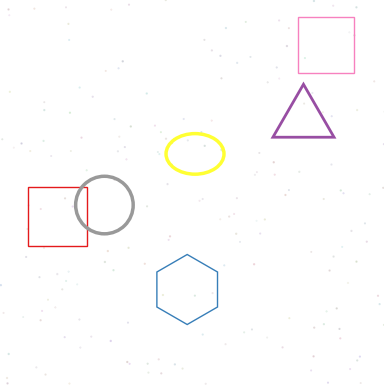[{"shape": "square", "thickness": 1, "radius": 0.38, "center": [0.15, 0.438]}, {"shape": "hexagon", "thickness": 1, "radius": 0.45, "center": [0.486, 0.248]}, {"shape": "triangle", "thickness": 2, "radius": 0.46, "center": [0.788, 0.689]}, {"shape": "oval", "thickness": 2.5, "radius": 0.38, "center": [0.507, 0.6]}, {"shape": "square", "thickness": 1, "radius": 0.36, "center": [0.847, 0.882]}, {"shape": "circle", "thickness": 2.5, "radius": 0.37, "center": [0.271, 0.467]}]